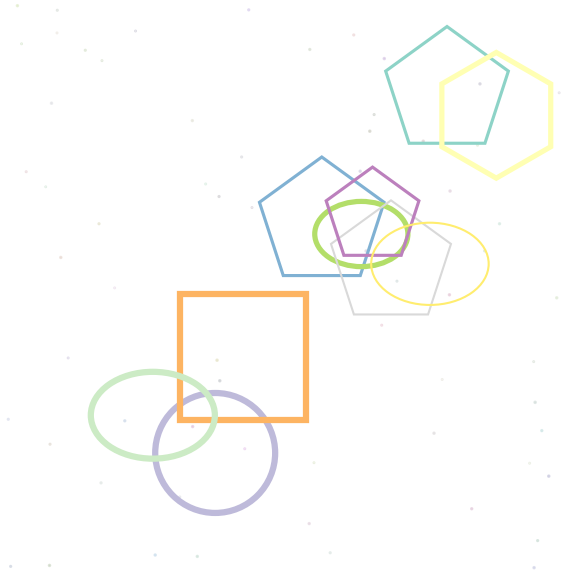[{"shape": "pentagon", "thickness": 1.5, "radius": 0.56, "center": [0.774, 0.841]}, {"shape": "hexagon", "thickness": 2.5, "radius": 0.54, "center": [0.859, 0.799]}, {"shape": "circle", "thickness": 3, "radius": 0.52, "center": [0.373, 0.215]}, {"shape": "pentagon", "thickness": 1.5, "radius": 0.57, "center": [0.557, 0.614]}, {"shape": "square", "thickness": 3, "radius": 0.55, "center": [0.422, 0.381]}, {"shape": "oval", "thickness": 2.5, "radius": 0.4, "center": [0.626, 0.594]}, {"shape": "pentagon", "thickness": 1, "radius": 0.55, "center": [0.677, 0.543]}, {"shape": "pentagon", "thickness": 1.5, "radius": 0.42, "center": [0.645, 0.625]}, {"shape": "oval", "thickness": 3, "radius": 0.54, "center": [0.265, 0.28]}, {"shape": "oval", "thickness": 1, "radius": 0.51, "center": [0.744, 0.542]}]